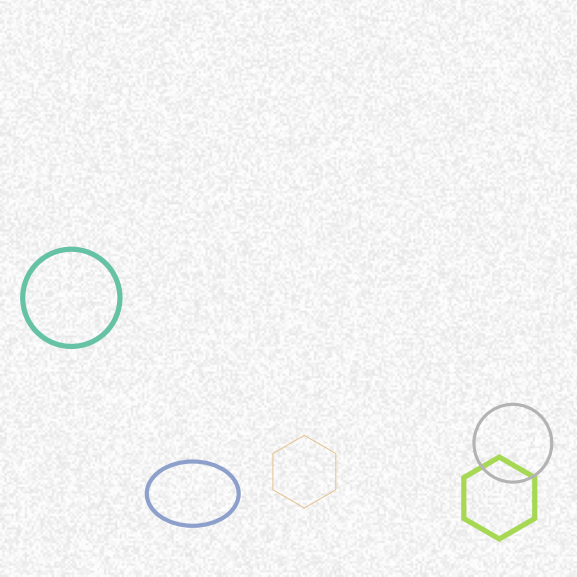[{"shape": "circle", "thickness": 2.5, "radius": 0.42, "center": [0.124, 0.483]}, {"shape": "oval", "thickness": 2, "radius": 0.4, "center": [0.334, 0.144]}, {"shape": "hexagon", "thickness": 2.5, "radius": 0.35, "center": [0.865, 0.137]}, {"shape": "hexagon", "thickness": 0.5, "radius": 0.31, "center": [0.527, 0.182]}, {"shape": "circle", "thickness": 1.5, "radius": 0.34, "center": [0.888, 0.232]}]